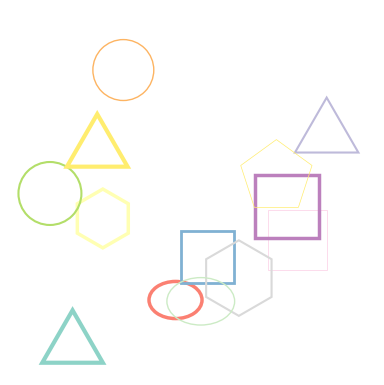[{"shape": "triangle", "thickness": 3, "radius": 0.45, "center": [0.188, 0.103]}, {"shape": "hexagon", "thickness": 2.5, "radius": 0.38, "center": [0.267, 0.433]}, {"shape": "triangle", "thickness": 1.5, "radius": 0.48, "center": [0.848, 0.651]}, {"shape": "oval", "thickness": 2.5, "radius": 0.34, "center": [0.456, 0.221]}, {"shape": "square", "thickness": 2, "radius": 0.34, "center": [0.539, 0.333]}, {"shape": "circle", "thickness": 1, "radius": 0.4, "center": [0.32, 0.818]}, {"shape": "circle", "thickness": 1.5, "radius": 0.41, "center": [0.13, 0.497]}, {"shape": "square", "thickness": 0.5, "radius": 0.39, "center": [0.773, 0.377]}, {"shape": "hexagon", "thickness": 1.5, "radius": 0.49, "center": [0.62, 0.278]}, {"shape": "square", "thickness": 2.5, "radius": 0.41, "center": [0.745, 0.464]}, {"shape": "oval", "thickness": 1, "radius": 0.44, "center": [0.521, 0.217]}, {"shape": "pentagon", "thickness": 0.5, "radius": 0.49, "center": [0.718, 0.54]}, {"shape": "triangle", "thickness": 3, "radius": 0.46, "center": [0.253, 0.613]}]